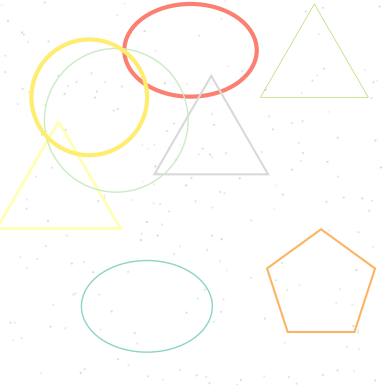[{"shape": "oval", "thickness": 1, "radius": 0.85, "center": [0.382, 0.204]}, {"shape": "triangle", "thickness": 2, "radius": 0.93, "center": [0.152, 0.499]}, {"shape": "oval", "thickness": 3, "radius": 0.86, "center": [0.495, 0.869]}, {"shape": "pentagon", "thickness": 1.5, "radius": 0.74, "center": [0.834, 0.257]}, {"shape": "triangle", "thickness": 0.5, "radius": 0.81, "center": [0.817, 0.828]}, {"shape": "triangle", "thickness": 1.5, "radius": 0.85, "center": [0.549, 0.633]}, {"shape": "circle", "thickness": 1, "radius": 0.93, "center": [0.302, 0.688]}, {"shape": "circle", "thickness": 3, "radius": 0.75, "center": [0.232, 0.747]}]